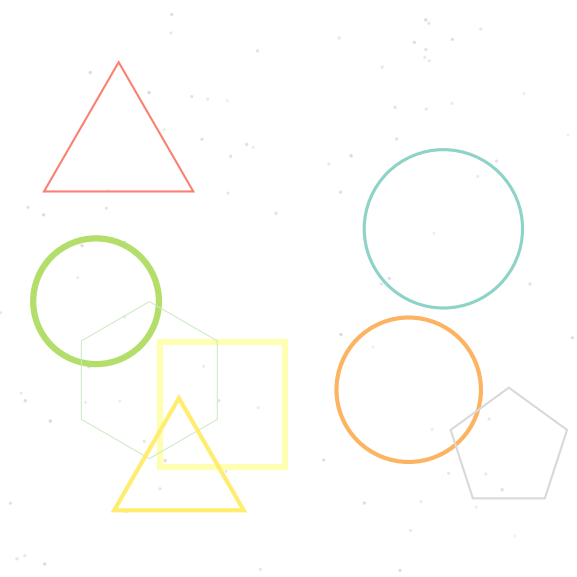[{"shape": "circle", "thickness": 1.5, "radius": 0.69, "center": [0.768, 0.603]}, {"shape": "square", "thickness": 3, "radius": 0.54, "center": [0.386, 0.299]}, {"shape": "triangle", "thickness": 1, "radius": 0.75, "center": [0.205, 0.742]}, {"shape": "circle", "thickness": 2, "radius": 0.63, "center": [0.708, 0.324]}, {"shape": "circle", "thickness": 3, "radius": 0.54, "center": [0.166, 0.478]}, {"shape": "pentagon", "thickness": 1, "radius": 0.53, "center": [0.881, 0.222]}, {"shape": "hexagon", "thickness": 0.5, "radius": 0.68, "center": [0.259, 0.341]}, {"shape": "triangle", "thickness": 2, "radius": 0.65, "center": [0.31, 0.18]}]